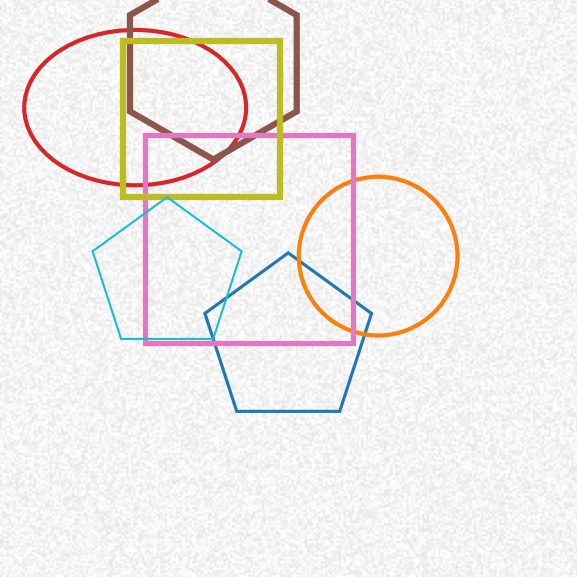[{"shape": "pentagon", "thickness": 1.5, "radius": 0.76, "center": [0.499, 0.41]}, {"shape": "circle", "thickness": 2, "radius": 0.69, "center": [0.655, 0.556]}, {"shape": "oval", "thickness": 2, "radius": 0.96, "center": [0.234, 0.813]}, {"shape": "hexagon", "thickness": 3, "radius": 0.83, "center": [0.369, 0.89]}, {"shape": "square", "thickness": 2.5, "radius": 0.9, "center": [0.431, 0.585]}, {"shape": "square", "thickness": 3, "radius": 0.68, "center": [0.349, 0.793]}, {"shape": "pentagon", "thickness": 1, "radius": 0.68, "center": [0.289, 0.522]}]